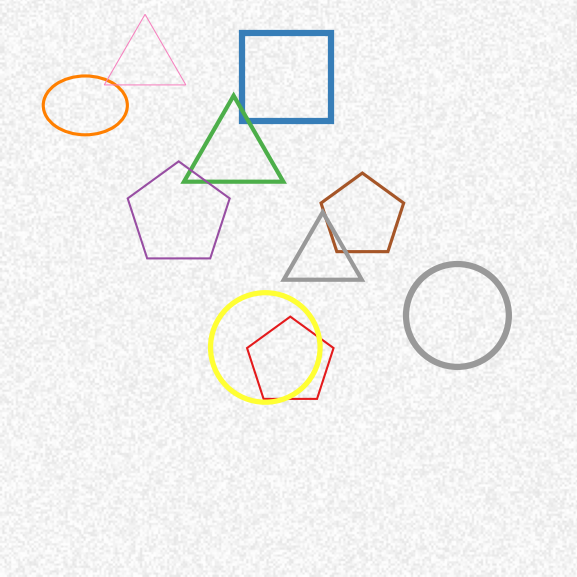[{"shape": "pentagon", "thickness": 1, "radius": 0.39, "center": [0.503, 0.372]}, {"shape": "square", "thickness": 3, "radius": 0.38, "center": [0.496, 0.866]}, {"shape": "triangle", "thickness": 2, "radius": 0.5, "center": [0.405, 0.734]}, {"shape": "pentagon", "thickness": 1, "radius": 0.46, "center": [0.309, 0.627]}, {"shape": "oval", "thickness": 1.5, "radius": 0.36, "center": [0.148, 0.817]}, {"shape": "circle", "thickness": 2.5, "radius": 0.47, "center": [0.459, 0.397]}, {"shape": "pentagon", "thickness": 1.5, "radius": 0.38, "center": [0.627, 0.624]}, {"shape": "triangle", "thickness": 0.5, "radius": 0.41, "center": [0.251, 0.893]}, {"shape": "triangle", "thickness": 2, "radius": 0.39, "center": [0.559, 0.554]}, {"shape": "circle", "thickness": 3, "radius": 0.45, "center": [0.792, 0.453]}]